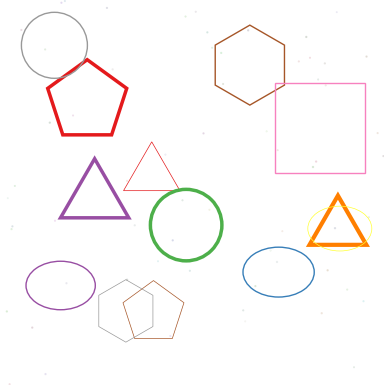[{"shape": "triangle", "thickness": 0.5, "radius": 0.42, "center": [0.394, 0.547]}, {"shape": "pentagon", "thickness": 2.5, "radius": 0.54, "center": [0.227, 0.737]}, {"shape": "oval", "thickness": 1, "radius": 0.46, "center": [0.724, 0.293]}, {"shape": "circle", "thickness": 2.5, "radius": 0.46, "center": [0.483, 0.415]}, {"shape": "triangle", "thickness": 2.5, "radius": 0.51, "center": [0.246, 0.485]}, {"shape": "oval", "thickness": 1, "radius": 0.45, "center": [0.158, 0.258]}, {"shape": "triangle", "thickness": 3, "radius": 0.43, "center": [0.878, 0.407]}, {"shape": "oval", "thickness": 0.5, "radius": 0.42, "center": [0.883, 0.406]}, {"shape": "pentagon", "thickness": 0.5, "radius": 0.42, "center": [0.399, 0.188]}, {"shape": "hexagon", "thickness": 1, "radius": 0.52, "center": [0.649, 0.831]}, {"shape": "square", "thickness": 1, "radius": 0.58, "center": [0.832, 0.668]}, {"shape": "hexagon", "thickness": 0.5, "radius": 0.41, "center": [0.327, 0.192]}, {"shape": "circle", "thickness": 1, "radius": 0.43, "center": [0.141, 0.882]}]